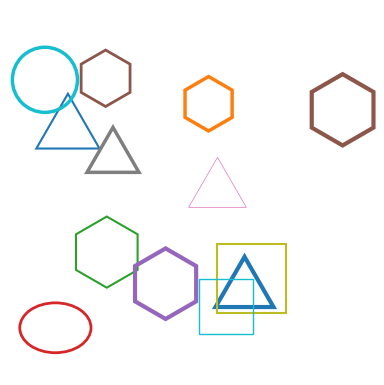[{"shape": "triangle", "thickness": 3, "radius": 0.43, "center": [0.635, 0.246]}, {"shape": "triangle", "thickness": 1.5, "radius": 0.47, "center": [0.176, 0.662]}, {"shape": "hexagon", "thickness": 2.5, "radius": 0.35, "center": [0.542, 0.73]}, {"shape": "hexagon", "thickness": 1.5, "radius": 0.46, "center": [0.277, 0.345]}, {"shape": "oval", "thickness": 2, "radius": 0.46, "center": [0.144, 0.149]}, {"shape": "hexagon", "thickness": 3, "radius": 0.46, "center": [0.43, 0.263]}, {"shape": "hexagon", "thickness": 3, "radius": 0.46, "center": [0.89, 0.715]}, {"shape": "hexagon", "thickness": 2, "radius": 0.37, "center": [0.274, 0.797]}, {"shape": "triangle", "thickness": 0.5, "radius": 0.43, "center": [0.565, 0.505]}, {"shape": "triangle", "thickness": 2.5, "radius": 0.39, "center": [0.293, 0.591]}, {"shape": "square", "thickness": 1.5, "radius": 0.45, "center": [0.653, 0.276]}, {"shape": "circle", "thickness": 2.5, "radius": 0.42, "center": [0.117, 0.793]}, {"shape": "square", "thickness": 1, "radius": 0.35, "center": [0.587, 0.204]}]